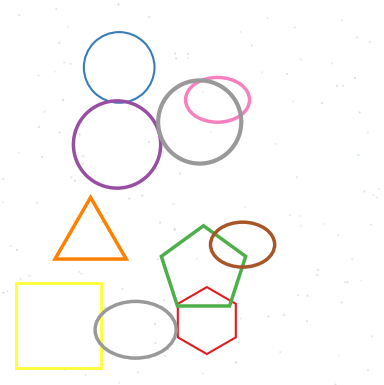[{"shape": "hexagon", "thickness": 1.5, "radius": 0.43, "center": [0.537, 0.167]}, {"shape": "circle", "thickness": 1.5, "radius": 0.46, "center": [0.31, 0.825]}, {"shape": "pentagon", "thickness": 2.5, "radius": 0.58, "center": [0.529, 0.298]}, {"shape": "circle", "thickness": 2.5, "radius": 0.57, "center": [0.304, 0.625]}, {"shape": "triangle", "thickness": 2.5, "radius": 0.53, "center": [0.235, 0.381]}, {"shape": "square", "thickness": 2, "radius": 0.55, "center": [0.152, 0.154]}, {"shape": "oval", "thickness": 2.5, "radius": 0.42, "center": [0.63, 0.365]}, {"shape": "oval", "thickness": 2.5, "radius": 0.42, "center": [0.565, 0.741]}, {"shape": "oval", "thickness": 2.5, "radius": 0.53, "center": [0.352, 0.144]}, {"shape": "circle", "thickness": 3, "radius": 0.54, "center": [0.519, 0.683]}]